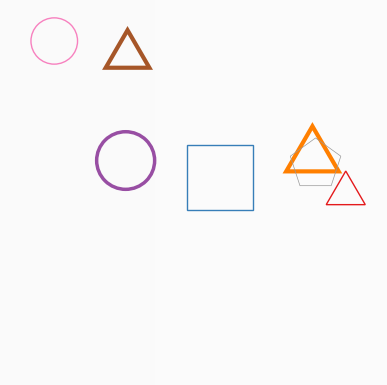[{"shape": "triangle", "thickness": 1, "radius": 0.29, "center": [0.892, 0.498]}, {"shape": "square", "thickness": 1, "radius": 0.42, "center": [0.567, 0.538]}, {"shape": "circle", "thickness": 2.5, "radius": 0.37, "center": [0.324, 0.583]}, {"shape": "triangle", "thickness": 3, "radius": 0.39, "center": [0.806, 0.594]}, {"shape": "triangle", "thickness": 3, "radius": 0.33, "center": [0.329, 0.857]}, {"shape": "circle", "thickness": 1, "radius": 0.3, "center": [0.14, 0.894]}, {"shape": "pentagon", "thickness": 0.5, "radius": 0.34, "center": [0.814, 0.573]}]